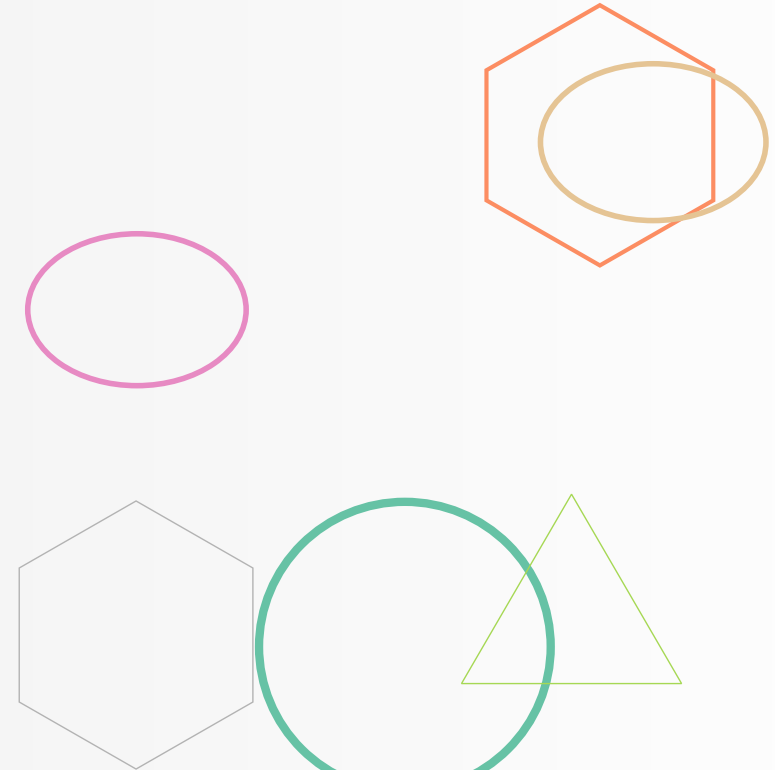[{"shape": "circle", "thickness": 3, "radius": 0.94, "center": [0.522, 0.16]}, {"shape": "hexagon", "thickness": 1.5, "radius": 0.84, "center": [0.774, 0.824]}, {"shape": "oval", "thickness": 2, "radius": 0.7, "center": [0.177, 0.598]}, {"shape": "triangle", "thickness": 0.5, "radius": 0.82, "center": [0.737, 0.194]}, {"shape": "oval", "thickness": 2, "radius": 0.73, "center": [0.843, 0.815]}, {"shape": "hexagon", "thickness": 0.5, "radius": 0.87, "center": [0.176, 0.175]}]